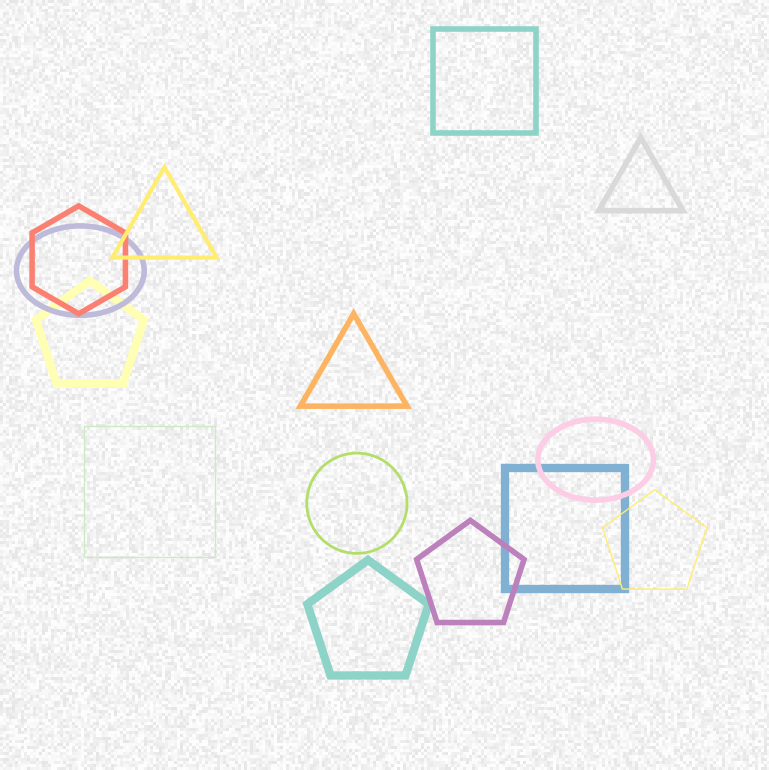[{"shape": "square", "thickness": 2, "radius": 0.34, "center": [0.629, 0.895]}, {"shape": "pentagon", "thickness": 3, "radius": 0.41, "center": [0.478, 0.19]}, {"shape": "pentagon", "thickness": 3, "radius": 0.37, "center": [0.117, 0.562]}, {"shape": "oval", "thickness": 2, "radius": 0.41, "center": [0.104, 0.649]}, {"shape": "hexagon", "thickness": 2, "radius": 0.35, "center": [0.102, 0.663]}, {"shape": "square", "thickness": 3, "radius": 0.39, "center": [0.734, 0.313]}, {"shape": "triangle", "thickness": 2, "radius": 0.4, "center": [0.459, 0.513]}, {"shape": "circle", "thickness": 1, "radius": 0.33, "center": [0.464, 0.346]}, {"shape": "oval", "thickness": 2, "radius": 0.38, "center": [0.774, 0.403]}, {"shape": "triangle", "thickness": 2, "radius": 0.32, "center": [0.832, 0.758]}, {"shape": "pentagon", "thickness": 2, "radius": 0.37, "center": [0.611, 0.251]}, {"shape": "square", "thickness": 0.5, "radius": 0.43, "center": [0.194, 0.362]}, {"shape": "triangle", "thickness": 1.5, "radius": 0.39, "center": [0.214, 0.705]}, {"shape": "pentagon", "thickness": 0.5, "radius": 0.36, "center": [0.85, 0.293]}]